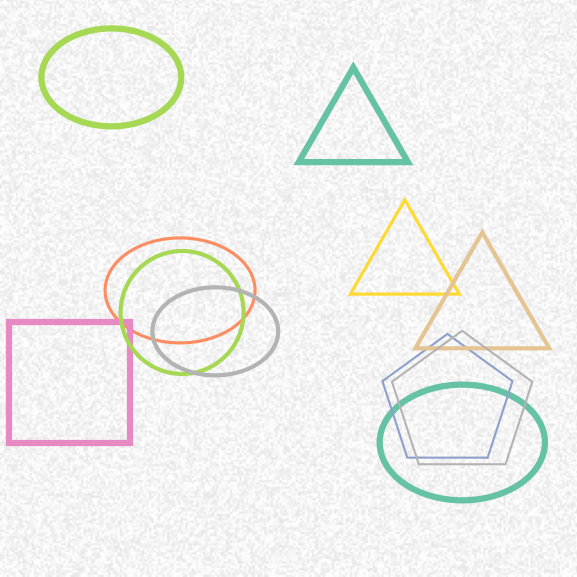[{"shape": "oval", "thickness": 3, "radius": 0.72, "center": [0.801, 0.233]}, {"shape": "triangle", "thickness": 3, "radius": 0.55, "center": [0.612, 0.773]}, {"shape": "oval", "thickness": 1.5, "radius": 0.65, "center": [0.312, 0.496]}, {"shape": "pentagon", "thickness": 1, "radius": 0.59, "center": [0.775, 0.302]}, {"shape": "square", "thickness": 3, "radius": 0.52, "center": [0.121, 0.336]}, {"shape": "oval", "thickness": 3, "radius": 0.61, "center": [0.193, 0.865]}, {"shape": "circle", "thickness": 2, "radius": 0.53, "center": [0.315, 0.458]}, {"shape": "triangle", "thickness": 1.5, "radius": 0.54, "center": [0.701, 0.544]}, {"shape": "triangle", "thickness": 2, "radius": 0.67, "center": [0.835, 0.463]}, {"shape": "oval", "thickness": 2, "radius": 0.54, "center": [0.373, 0.425]}, {"shape": "pentagon", "thickness": 1, "radius": 0.64, "center": [0.8, 0.299]}]